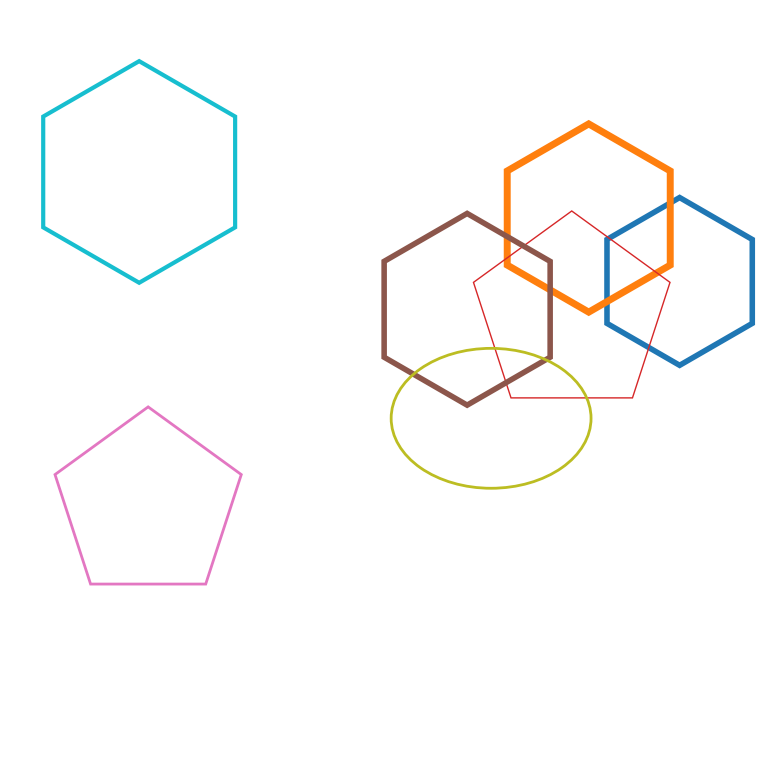[{"shape": "hexagon", "thickness": 2, "radius": 0.54, "center": [0.883, 0.635]}, {"shape": "hexagon", "thickness": 2.5, "radius": 0.61, "center": [0.765, 0.717]}, {"shape": "pentagon", "thickness": 0.5, "radius": 0.67, "center": [0.743, 0.592]}, {"shape": "hexagon", "thickness": 2, "radius": 0.62, "center": [0.607, 0.598]}, {"shape": "pentagon", "thickness": 1, "radius": 0.64, "center": [0.192, 0.344]}, {"shape": "oval", "thickness": 1, "radius": 0.65, "center": [0.638, 0.457]}, {"shape": "hexagon", "thickness": 1.5, "radius": 0.72, "center": [0.181, 0.777]}]